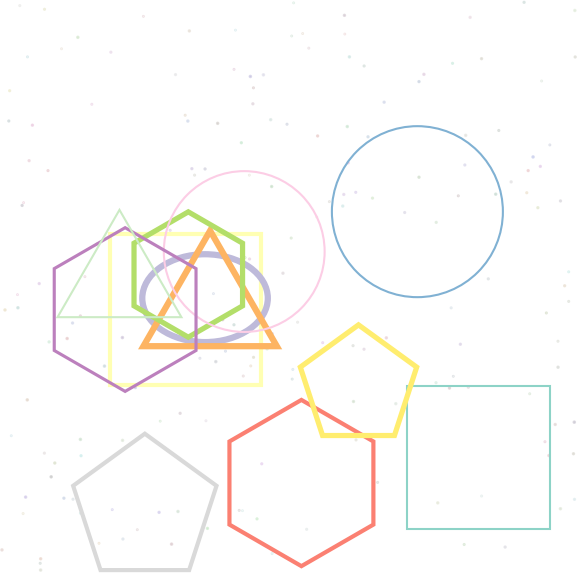[{"shape": "square", "thickness": 1, "radius": 0.62, "center": [0.829, 0.207]}, {"shape": "square", "thickness": 2, "radius": 0.66, "center": [0.321, 0.463]}, {"shape": "oval", "thickness": 3, "radius": 0.54, "center": [0.355, 0.483]}, {"shape": "hexagon", "thickness": 2, "radius": 0.72, "center": [0.522, 0.163]}, {"shape": "circle", "thickness": 1, "radius": 0.74, "center": [0.723, 0.633]}, {"shape": "triangle", "thickness": 3, "radius": 0.67, "center": [0.364, 0.466]}, {"shape": "hexagon", "thickness": 2.5, "radius": 0.54, "center": [0.326, 0.524]}, {"shape": "circle", "thickness": 1, "radius": 0.7, "center": [0.423, 0.564]}, {"shape": "pentagon", "thickness": 2, "radius": 0.65, "center": [0.251, 0.118]}, {"shape": "hexagon", "thickness": 1.5, "radius": 0.71, "center": [0.217, 0.463]}, {"shape": "triangle", "thickness": 1, "radius": 0.62, "center": [0.207, 0.512]}, {"shape": "pentagon", "thickness": 2.5, "radius": 0.53, "center": [0.621, 0.331]}]